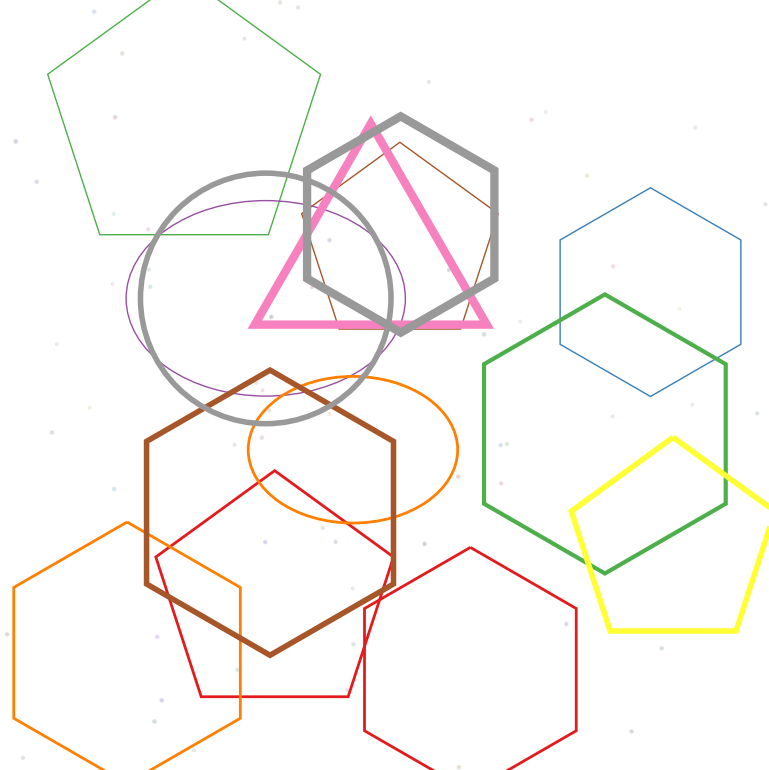[{"shape": "pentagon", "thickness": 1, "radius": 0.81, "center": [0.357, 0.226]}, {"shape": "hexagon", "thickness": 1, "radius": 0.79, "center": [0.611, 0.13]}, {"shape": "hexagon", "thickness": 0.5, "radius": 0.68, "center": [0.845, 0.621]}, {"shape": "pentagon", "thickness": 0.5, "radius": 0.93, "center": [0.239, 0.846]}, {"shape": "hexagon", "thickness": 1.5, "radius": 0.91, "center": [0.786, 0.436]}, {"shape": "oval", "thickness": 0.5, "radius": 0.91, "center": [0.345, 0.613]}, {"shape": "oval", "thickness": 1, "radius": 0.68, "center": [0.458, 0.416]}, {"shape": "hexagon", "thickness": 1, "radius": 0.85, "center": [0.165, 0.152]}, {"shape": "pentagon", "thickness": 2, "radius": 0.7, "center": [0.874, 0.293]}, {"shape": "hexagon", "thickness": 2, "radius": 0.93, "center": [0.351, 0.334]}, {"shape": "pentagon", "thickness": 0.5, "radius": 0.67, "center": [0.519, 0.681]}, {"shape": "triangle", "thickness": 3, "radius": 0.87, "center": [0.482, 0.665]}, {"shape": "circle", "thickness": 2, "radius": 0.81, "center": [0.345, 0.612]}, {"shape": "hexagon", "thickness": 3, "radius": 0.7, "center": [0.52, 0.708]}]